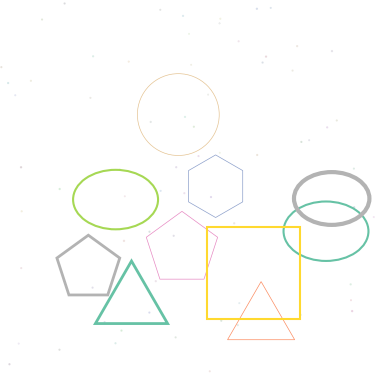[{"shape": "oval", "thickness": 1.5, "radius": 0.55, "center": [0.847, 0.399]}, {"shape": "triangle", "thickness": 2, "radius": 0.54, "center": [0.342, 0.214]}, {"shape": "triangle", "thickness": 0.5, "radius": 0.5, "center": [0.678, 0.168]}, {"shape": "hexagon", "thickness": 0.5, "radius": 0.41, "center": [0.56, 0.516]}, {"shape": "pentagon", "thickness": 0.5, "radius": 0.49, "center": [0.473, 0.354]}, {"shape": "oval", "thickness": 1.5, "radius": 0.55, "center": [0.3, 0.482]}, {"shape": "square", "thickness": 1.5, "radius": 0.6, "center": [0.659, 0.29]}, {"shape": "circle", "thickness": 0.5, "radius": 0.53, "center": [0.463, 0.702]}, {"shape": "pentagon", "thickness": 2, "radius": 0.43, "center": [0.229, 0.303]}, {"shape": "oval", "thickness": 3, "radius": 0.49, "center": [0.862, 0.484]}]